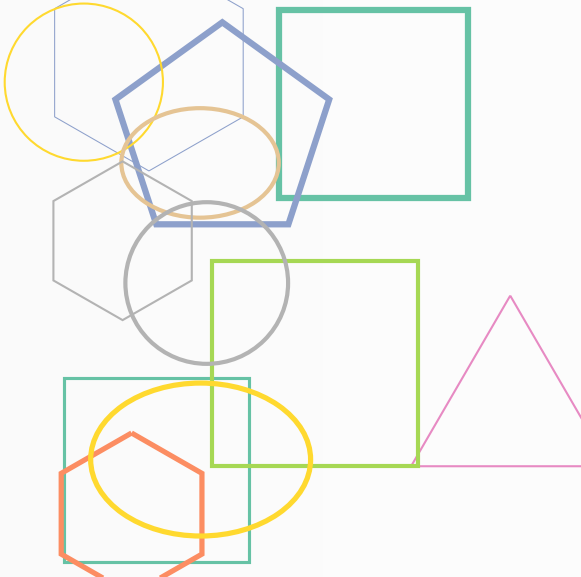[{"shape": "square", "thickness": 3, "radius": 0.81, "center": [0.643, 0.818]}, {"shape": "square", "thickness": 1.5, "radius": 0.8, "center": [0.269, 0.184]}, {"shape": "hexagon", "thickness": 2.5, "radius": 0.7, "center": [0.226, 0.11]}, {"shape": "pentagon", "thickness": 3, "radius": 0.97, "center": [0.382, 0.767]}, {"shape": "hexagon", "thickness": 0.5, "radius": 0.94, "center": [0.256, 0.89]}, {"shape": "triangle", "thickness": 1, "radius": 0.98, "center": [0.878, 0.29]}, {"shape": "square", "thickness": 2, "radius": 0.89, "center": [0.542, 0.37]}, {"shape": "circle", "thickness": 1, "radius": 0.68, "center": [0.144, 0.857]}, {"shape": "oval", "thickness": 2.5, "radius": 0.95, "center": [0.345, 0.203]}, {"shape": "oval", "thickness": 2, "radius": 0.68, "center": [0.344, 0.717]}, {"shape": "circle", "thickness": 2, "radius": 0.7, "center": [0.356, 0.509]}, {"shape": "hexagon", "thickness": 1, "radius": 0.69, "center": [0.211, 0.582]}]